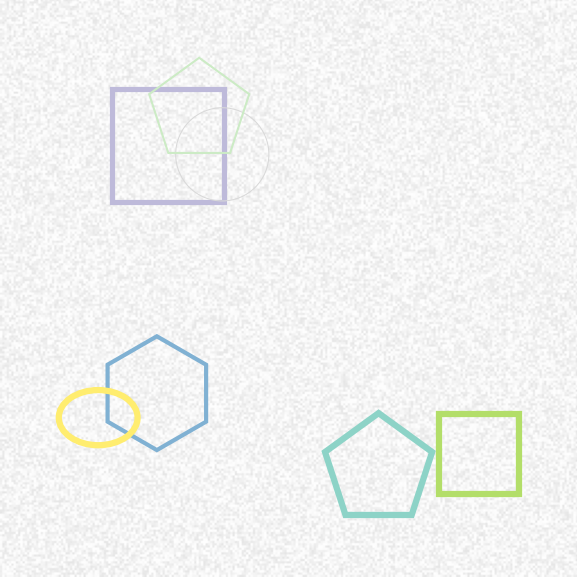[{"shape": "pentagon", "thickness": 3, "radius": 0.49, "center": [0.656, 0.186]}, {"shape": "square", "thickness": 2.5, "radius": 0.49, "center": [0.291, 0.747]}, {"shape": "hexagon", "thickness": 2, "radius": 0.49, "center": [0.272, 0.318]}, {"shape": "square", "thickness": 3, "radius": 0.35, "center": [0.829, 0.213]}, {"shape": "circle", "thickness": 0.5, "radius": 0.4, "center": [0.385, 0.732]}, {"shape": "pentagon", "thickness": 1, "radius": 0.46, "center": [0.345, 0.808]}, {"shape": "oval", "thickness": 3, "radius": 0.34, "center": [0.17, 0.276]}]